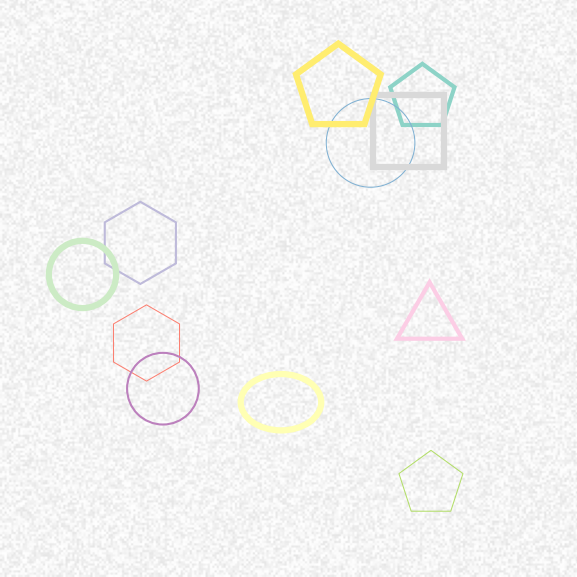[{"shape": "pentagon", "thickness": 2, "radius": 0.29, "center": [0.731, 0.83]}, {"shape": "oval", "thickness": 3, "radius": 0.35, "center": [0.487, 0.303]}, {"shape": "hexagon", "thickness": 1, "radius": 0.36, "center": [0.243, 0.579]}, {"shape": "hexagon", "thickness": 0.5, "radius": 0.33, "center": [0.254, 0.405]}, {"shape": "circle", "thickness": 0.5, "radius": 0.38, "center": [0.642, 0.752]}, {"shape": "pentagon", "thickness": 0.5, "radius": 0.29, "center": [0.746, 0.161]}, {"shape": "triangle", "thickness": 2, "radius": 0.33, "center": [0.744, 0.445]}, {"shape": "square", "thickness": 3, "radius": 0.31, "center": [0.708, 0.772]}, {"shape": "circle", "thickness": 1, "radius": 0.31, "center": [0.282, 0.326]}, {"shape": "circle", "thickness": 3, "radius": 0.29, "center": [0.143, 0.524]}, {"shape": "pentagon", "thickness": 3, "radius": 0.39, "center": [0.586, 0.847]}]